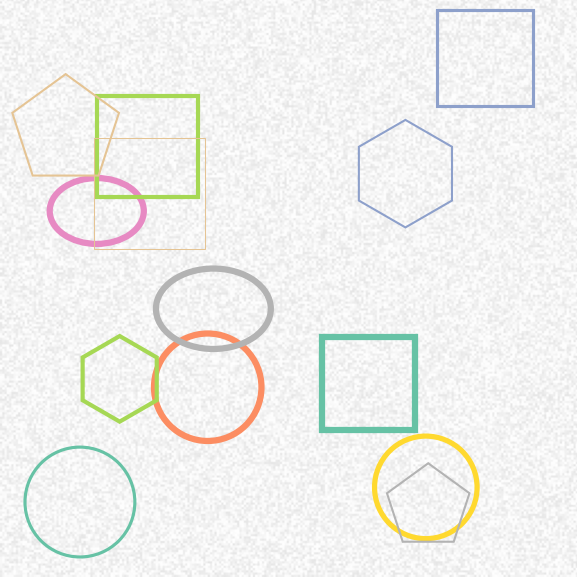[{"shape": "circle", "thickness": 1.5, "radius": 0.48, "center": [0.138, 0.13]}, {"shape": "square", "thickness": 3, "radius": 0.41, "center": [0.638, 0.335]}, {"shape": "circle", "thickness": 3, "radius": 0.47, "center": [0.36, 0.329]}, {"shape": "hexagon", "thickness": 1, "radius": 0.47, "center": [0.702, 0.698]}, {"shape": "square", "thickness": 1.5, "radius": 0.42, "center": [0.84, 0.899]}, {"shape": "oval", "thickness": 3, "radius": 0.41, "center": [0.168, 0.634]}, {"shape": "hexagon", "thickness": 2, "radius": 0.37, "center": [0.207, 0.343]}, {"shape": "square", "thickness": 2, "radius": 0.44, "center": [0.255, 0.746]}, {"shape": "circle", "thickness": 2.5, "radius": 0.44, "center": [0.737, 0.155]}, {"shape": "square", "thickness": 0.5, "radius": 0.48, "center": [0.26, 0.664]}, {"shape": "pentagon", "thickness": 1, "radius": 0.49, "center": [0.114, 0.774]}, {"shape": "oval", "thickness": 3, "radius": 0.5, "center": [0.369, 0.464]}, {"shape": "pentagon", "thickness": 1, "radius": 0.38, "center": [0.742, 0.122]}]